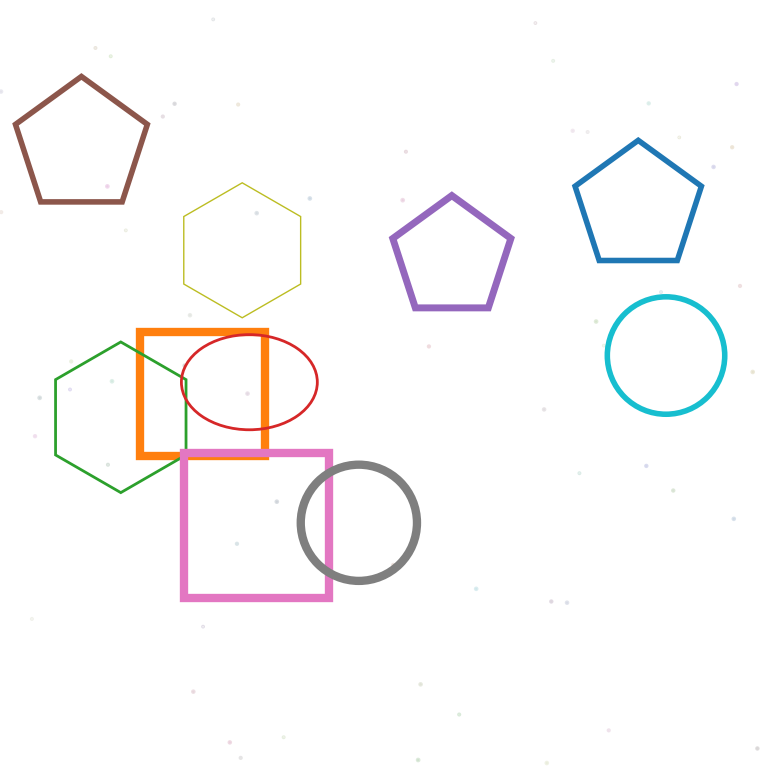[{"shape": "pentagon", "thickness": 2, "radius": 0.43, "center": [0.829, 0.731]}, {"shape": "square", "thickness": 3, "radius": 0.41, "center": [0.263, 0.488]}, {"shape": "hexagon", "thickness": 1, "radius": 0.49, "center": [0.157, 0.458]}, {"shape": "oval", "thickness": 1, "radius": 0.44, "center": [0.324, 0.504]}, {"shape": "pentagon", "thickness": 2.5, "radius": 0.4, "center": [0.587, 0.665]}, {"shape": "pentagon", "thickness": 2, "radius": 0.45, "center": [0.106, 0.811]}, {"shape": "square", "thickness": 3, "radius": 0.47, "center": [0.333, 0.317]}, {"shape": "circle", "thickness": 3, "radius": 0.38, "center": [0.466, 0.321]}, {"shape": "hexagon", "thickness": 0.5, "radius": 0.44, "center": [0.315, 0.675]}, {"shape": "circle", "thickness": 2, "radius": 0.38, "center": [0.865, 0.538]}]